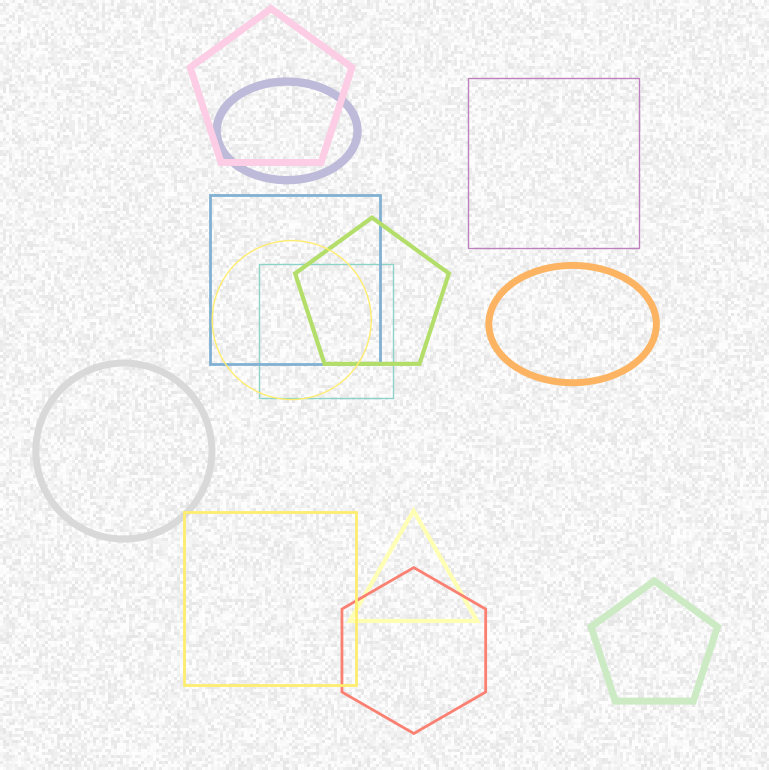[{"shape": "square", "thickness": 0.5, "radius": 0.44, "center": [0.423, 0.57]}, {"shape": "triangle", "thickness": 1.5, "radius": 0.48, "center": [0.537, 0.241]}, {"shape": "oval", "thickness": 3, "radius": 0.46, "center": [0.373, 0.83]}, {"shape": "hexagon", "thickness": 1, "radius": 0.54, "center": [0.537, 0.155]}, {"shape": "square", "thickness": 1, "radius": 0.55, "center": [0.383, 0.637]}, {"shape": "oval", "thickness": 2.5, "radius": 0.54, "center": [0.744, 0.579]}, {"shape": "pentagon", "thickness": 1.5, "radius": 0.52, "center": [0.483, 0.612]}, {"shape": "pentagon", "thickness": 2.5, "radius": 0.55, "center": [0.352, 0.878]}, {"shape": "circle", "thickness": 2.5, "radius": 0.57, "center": [0.161, 0.414]}, {"shape": "square", "thickness": 0.5, "radius": 0.55, "center": [0.719, 0.788]}, {"shape": "pentagon", "thickness": 2.5, "radius": 0.43, "center": [0.85, 0.159]}, {"shape": "square", "thickness": 1, "radius": 0.56, "center": [0.351, 0.223]}, {"shape": "circle", "thickness": 0.5, "radius": 0.52, "center": [0.379, 0.584]}]